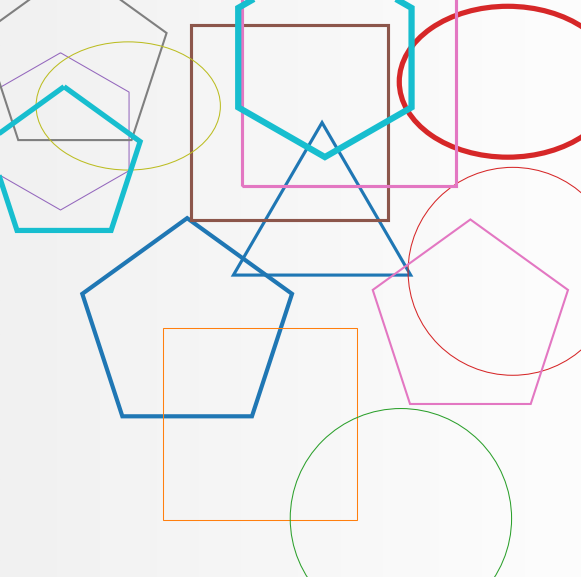[{"shape": "triangle", "thickness": 1.5, "radius": 0.88, "center": [0.554, 0.611]}, {"shape": "pentagon", "thickness": 2, "radius": 0.95, "center": [0.322, 0.432]}, {"shape": "square", "thickness": 0.5, "radius": 0.83, "center": [0.447, 0.265]}, {"shape": "circle", "thickness": 0.5, "radius": 0.95, "center": [0.69, 0.101]}, {"shape": "oval", "thickness": 2.5, "radius": 0.93, "center": [0.874, 0.858]}, {"shape": "circle", "thickness": 0.5, "radius": 0.9, "center": [0.882, 0.529]}, {"shape": "hexagon", "thickness": 0.5, "radius": 0.68, "center": [0.104, 0.772]}, {"shape": "square", "thickness": 1.5, "radius": 0.85, "center": [0.498, 0.787]}, {"shape": "square", "thickness": 1.5, "radius": 0.92, "center": [0.6, 0.862]}, {"shape": "pentagon", "thickness": 1, "radius": 0.88, "center": [0.809, 0.442]}, {"shape": "pentagon", "thickness": 1, "radius": 0.83, "center": [0.129, 0.891]}, {"shape": "oval", "thickness": 0.5, "radius": 0.79, "center": [0.221, 0.816]}, {"shape": "hexagon", "thickness": 3, "radius": 0.86, "center": [0.559, 0.899]}, {"shape": "pentagon", "thickness": 2.5, "radius": 0.69, "center": [0.11, 0.711]}]